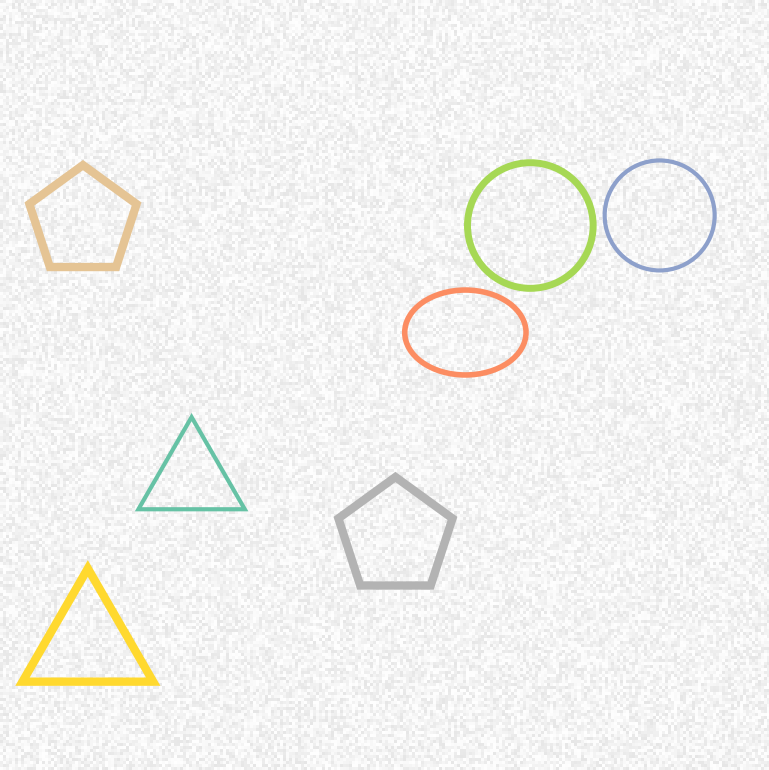[{"shape": "triangle", "thickness": 1.5, "radius": 0.4, "center": [0.249, 0.379]}, {"shape": "oval", "thickness": 2, "radius": 0.39, "center": [0.604, 0.568]}, {"shape": "circle", "thickness": 1.5, "radius": 0.36, "center": [0.857, 0.72]}, {"shape": "circle", "thickness": 2.5, "radius": 0.41, "center": [0.689, 0.707]}, {"shape": "triangle", "thickness": 3, "radius": 0.49, "center": [0.114, 0.164]}, {"shape": "pentagon", "thickness": 3, "radius": 0.37, "center": [0.108, 0.712]}, {"shape": "pentagon", "thickness": 3, "radius": 0.39, "center": [0.514, 0.303]}]